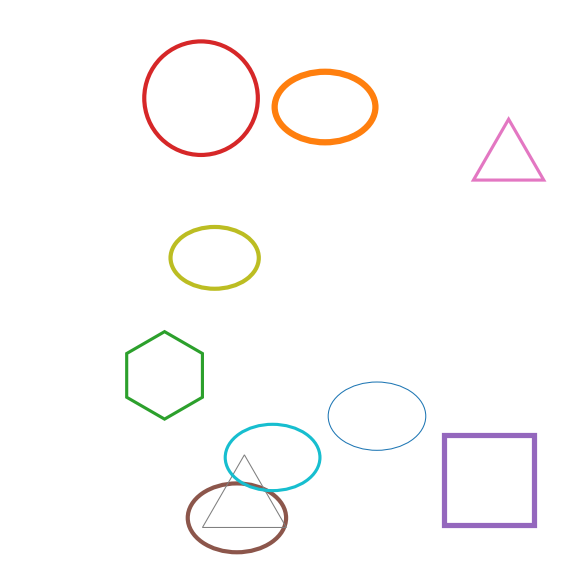[{"shape": "oval", "thickness": 0.5, "radius": 0.42, "center": [0.653, 0.278]}, {"shape": "oval", "thickness": 3, "radius": 0.44, "center": [0.563, 0.814]}, {"shape": "hexagon", "thickness": 1.5, "radius": 0.38, "center": [0.285, 0.349]}, {"shape": "circle", "thickness": 2, "radius": 0.49, "center": [0.348, 0.829]}, {"shape": "square", "thickness": 2.5, "radius": 0.39, "center": [0.847, 0.168]}, {"shape": "oval", "thickness": 2, "radius": 0.43, "center": [0.41, 0.102]}, {"shape": "triangle", "thickness": 1.5, "radius": 0.35, "center": [0.881, 0.722]}, {"shape": "triangle", "thickness": 0.5, "radius": 0.42, "center": [0.423, 0.128]}, {"shape": "oval", "thickness": 2, "radius": 0.38, "center": [0.372, 0.553]}, {"shape": "oval", "thickness": 1.5, "radius": 0.41, "center": [0.472, 0.207]}]